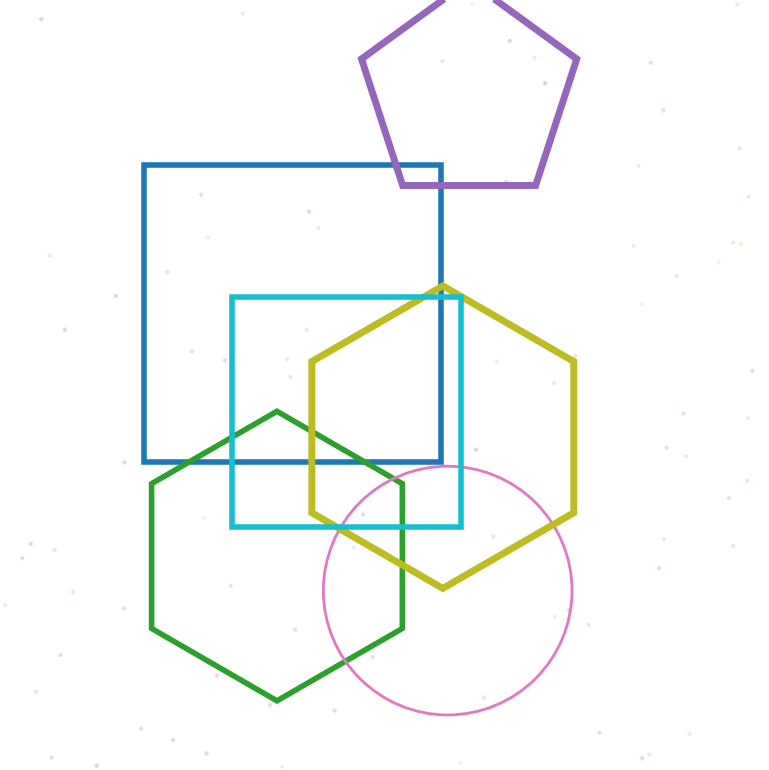[{"shape": "square", "thickness": 2, "radius": 0.96, "center": [0.38, 0.593]}, {"shape": "hexagon", "thickness": 2, "radius": 0.94, "center": [0.36, 0.278]}, {"shape": "pentagon", "thickness": 2.5, "radius": 0.73, "center": [0.609, 0.878]}, {"shape": "circle", "thickness": 1, "radius": 0.81, "center": [0.581, 0.233]}, {"shape": "hexagon", "thickness": 2.5, "radius": 0.98, "center": [0.575, 0.432]}, {"shape": "square", "thickness": 2, "radius": 0.74, "center": [0.45, 0.465]}]